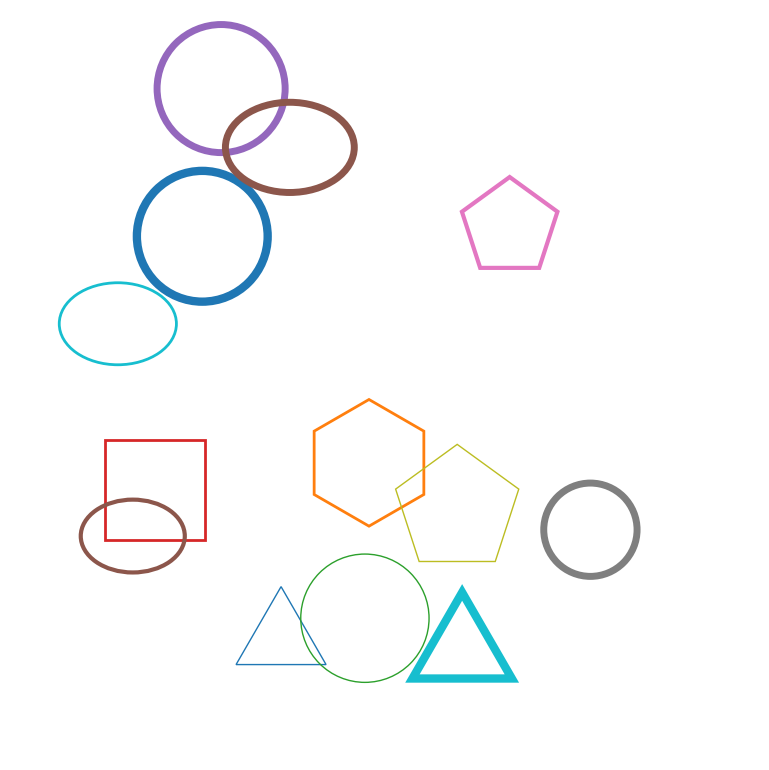[{"shape": "circle", "thickness": 3, "radius": 0.42, "center": [0.263, 0.693]}, {"shape": "triangle", "thickness": 0.5, "radius": 0.34, "center": [0.365, 0.171]}, {"shape": "hexagon", "thickness": 1, "radius": 0.41, "center": [0.479, 0.399]}, {"shape": "circle", "thickness": 0.5, "radius": 0.42, "center": [0.474, 0.197]}, {"shape": "square", "thickness": 1, "radius": 0.33, "center": [0.201, 0.364]}, {"shape": "circle", "thickness": 2.5, "radius": 0.42, "center": [0.287, 0.885]}, {"shape": "oval", "thickness": 2.5, "radius": 0.42, "center": [0.376, 0.809]}, {"shape": "oval", "thickness": 1.5, "radius": 0.34, "center": [0.172, 0.304]}, {"shape": "pentagon", "thickness": 1.5, "radius": 0.33, "center": [0.662, 0.705]}, {"shape": "circle", "thickness": 2.5, "radius": 0.3, "center": [0.767, 0.312]}, {"shape": "pentagon", "thickness": 0.5, "radius": 0.42, "center": [0.594, 0.339]}, {"shape": "triangle", "thickness": 3, "radius": 0.37, "center": [0.6, 0.156]}, {"shape": "oval", "thickness": 1, "radius": 0.38, "center": [0.153, 0.58]}]